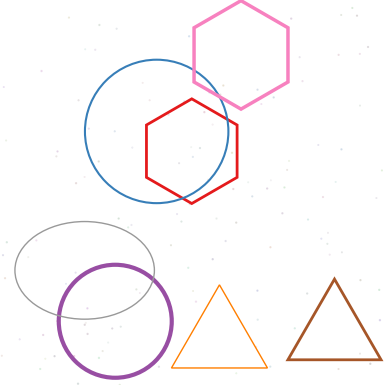[{"shape": "hexagon", "thickness": 2, "radius": 0.68, "center": [0.498, 0.607]}, {"shape": "circle", "thickness": 1.5, "radius": 0.93, "center": [0.407, 0.659]}, {"shape": "circle", "thickness": 3, "radius": 0.73, "center": [0.299, 0.166]}, {"shape": "triangle", "thickness": 1, "radius": 0.72, "center": [0.57, 0.116]}, {"shape": "triangle", "thickness": 2, "radius": 0.7, "center": [0.869, 0.135]}, {"shape": "hexagon", "thickness": 2.5, "radius": 0.7, "center": [0.626, 0.857]}, {"shape": "oval", "thickness": 1, "radius": 0.91, "center": [0.22, 0.298]}]